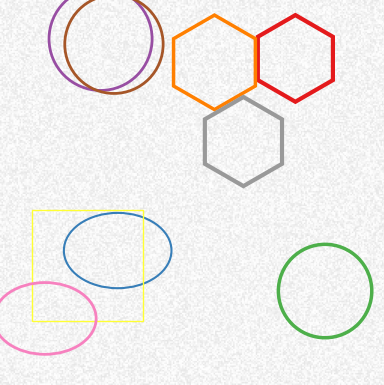[{"shape": "hexagon", "thickness": 3, "radius": 0.56, "center": [0.767, 0.848]}, {"shape": "oval", "thickness": 1.5, "radius": 0.7, "center": [0.306, 0.349]}, {"shape": "circle", "thickness": 2.5, "radius": 0.61, "center": [0.844, 0.244]}, {"shape": "circle", "thickness": 2, "radius": 0.67, "center": [0.261, 0.899]}, {"shape": "hexagon", "thickness": 2.5, "radius": 0.61, "center": [0.557, 0.838]}, {"shape": "square", "thickness": 1, "radius": 0.72, "center": [0.227, 0.311]}, {"shape": "circle", "thickness": 2, "radius": 0.64, "center": [0.296, 0.885]}, {"shape": "oval", "thickness": 2, "radius": 0.67, "center": [0.117, 0.173]}, {"shape": "hexagon", "thickness": 3, "radius": 0.58, "center": [0.632, 0.632]}]